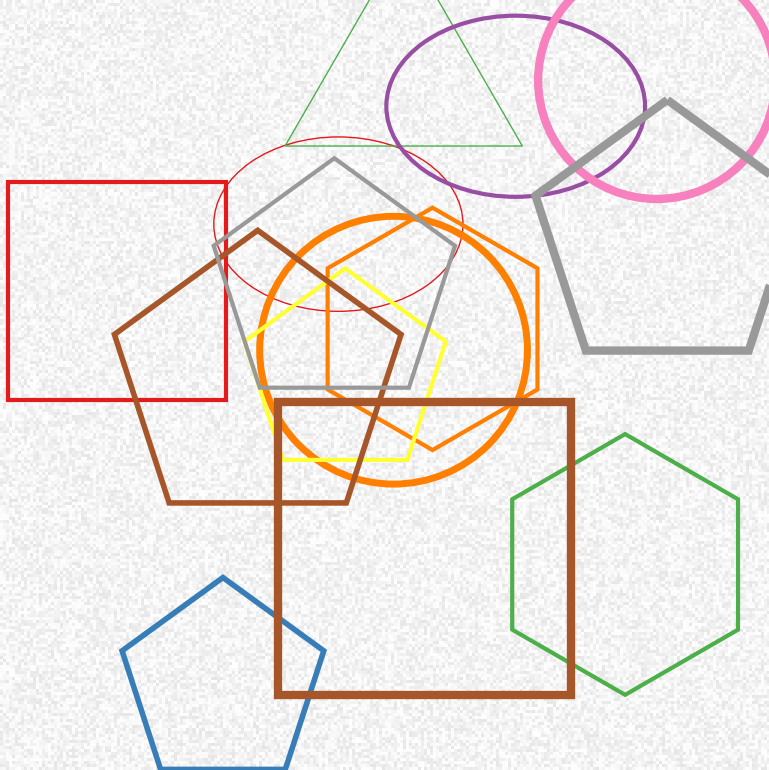[{"shape": "square", "thickness": 1.5, "radius": 0.71, "center": [0.152, 0.622]}, {"shape": "oval", "thickness": 0.5, "radius": 0.81, "center": [0.439, 0.709]}, {"shape": "pentagon", "thickness": 2, "radius": 0.69, "center": [0.29, 0.112]}, {"shape": "triangle", "thickness": 0.5, "radius": 0.89, "center": [0.524, 0.899]}, {"shape": "hexagon", "thickness": 1.5, "radius": 0.85, "center": [0.812, 0.267]}, {"shape": "oval", "thickness": 1.5, "radius": 0.84, "center": [0.67, 0.862]}, {"shape": "hexagon", "thickness": 1.5, "radius": 0.79, "center": [0.562, 0.573]}, {"shape": "circle", "thickness": 2.5, "radius": 0.87, "center": [0.511, 0.545]}, {"shape": "pentagon", "thickness": 1.5, "radius": 0.69, "center": [0.448, 0.514]}, {"shape": "square", "thickness": 3, "radius": 0.95, "center": [0.552, 0.287]}, {"shape": "pentagon", "thickness": 2, "radius": 0.98, "center": [0.335, 0.505]}, {"shape": "circle", "thickness": 3, "radius": 0.77, "center": [0.853, 0.896]}, {"shape": "pentagon", "thickness": 1.5, "radius": 0.82, "center": [0.434, 0.63]}, {"shape": "pentagon", "thickness": 3, "radius": 0.9, "center": [0.867, 0.69]}]